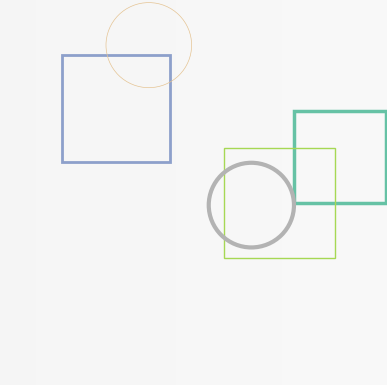[{"shape": "square", "thickness": 2.5, "radius": 0.6, "center": [0.878, 0.592]}, {"shape": "square", "thickness": 2, "radius": 0.69, "center": [0.299, 0.718]}, {"shape": "square", "thickness": 1, "radius": 0.71, "center": [0.721, 0.473]}, {"shape": "circle", "thickness": 0.5, "radius": 0.55, "center": [0.384, 0.883]}, {"shape": "circle", "thickness": 3, "radius": 0.55, "center": [0.649, 0.467]}]